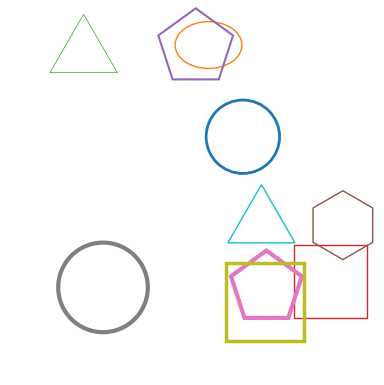[{"shape": "circle", "thickness": 2, "radius": 0.48, "center": [0.631, 0.645]}, {"shape": "oval", "thickness": 1, "radius": 0.43, "center": [0.542, 0.883]}, {"shape": "triangle", "thickness": 0.5, "radius": 0.51, "center": [0.217, 0.862]}, {"shape": "square", "thickness": 1, "radius": 0.47, "center": [0.859, 0.269]}, {"shape": "pentagon", "thickness": 1.5, "radius": 0.51, "center": [0.508, 0.876]}, {"shape": "hexagon", "thickness": 1, "radius": 0.45, "center": [0.891, 0.415]}, {"shape": "pentagon", "thickness": 3, "radius": 0.48, "center": [0.692, 0.253]}, {"shape": "circle", "thickness": 3, "radius": 0.58, "center": [0.268, 0.254]}, {"shape": "square", "thickness": 2.5, "radius": 0.51, "center": [0.689, 0.215]}, {"shape": "triangle", "thickness": 1, "radius": 0.5, "center": [0.679, 0.42]}]